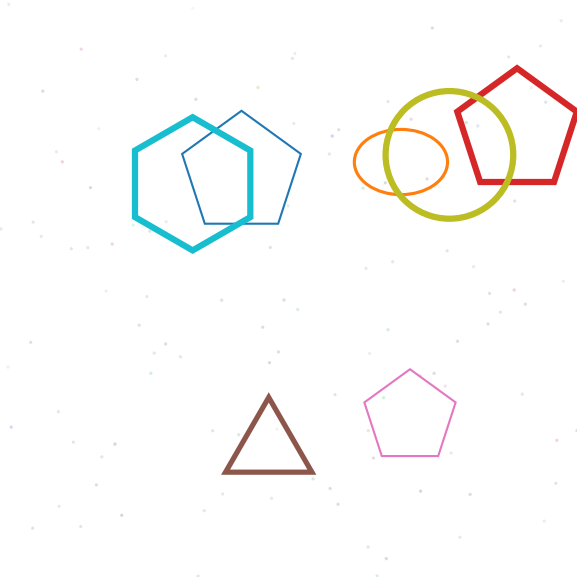[{"shape": "pentagon", "thickness": 1, "radius": 0.54, "center": [0.418, 0.699]}, {"shape": "oval", "thickness": 1.5, "radius": 0.4, "center": [0.694, 0.719]}, {"shape": "pentagon", "thickness": 3, "radius": 0.54, "center": [0.895, 0.772]}, {"shape": "triangle", "thickness": 2.5, "radius": 0.43, "center": [0.465, 0.225]}, {"shape": "pentagon", "thickness": 1, "radius": 0.42, "center": [0.71, 0.277]}, {"shape": "circle", "thickness": 3, "radius": 0.55, "center": [0.778, 0.731]}, {"shape": "hexagon", "thickness": 3, "radius": 0.58, "center": [0.334, 0.681]}]